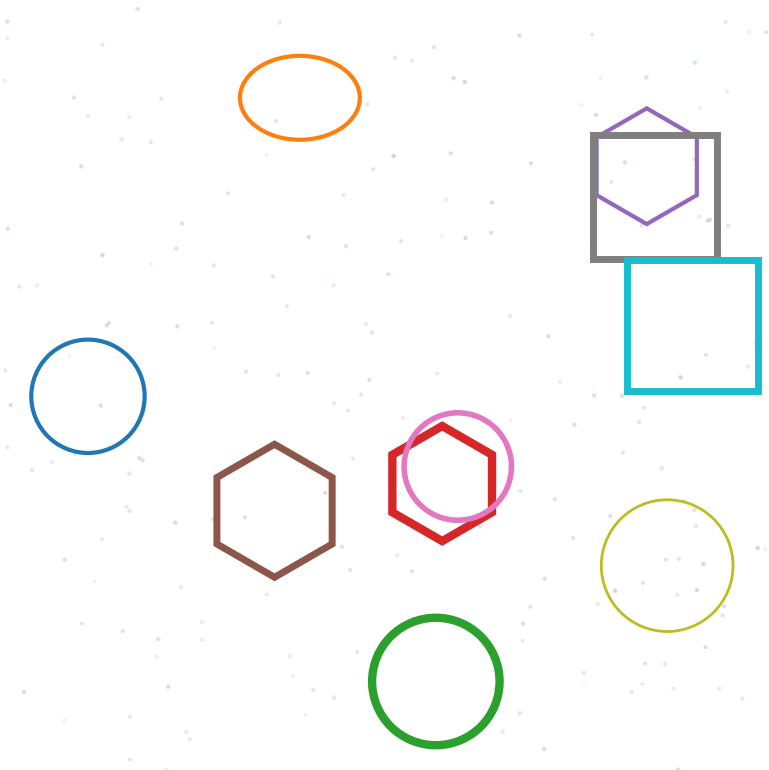[{"shape": "circle", "thickness": 1.5, "radius": 0.37, "center": [0.114, 0.485]}, {"shape": "oval", "thickness": 1.5, "radius": 0.39, "center": [0.389, 0.873]}, {"shape": "circle", "thickness": 3, "radius": 0.41, "center": [0.566, 0.115]}, {"shape": "hexagon", "thickness": 3, "radius": 0.37, "center": [0.574, 0.372]}, {"shape": "hexagon", "thickness": 1.5, "radius": 0.38, "center": [0.84, 0.784]}, {"shape": "hexagon", "thickness": 2.5, "radius": 0.43, "center": [0.357, 0.337]}, {"shape": "circle", "thickness": 2, "radius": 0.35, "center": [0.595, 0.394]}, {"shape": "square", "thickness": 2.5, "radius": 0.4, "center": [0.851, 0.744]}, {"shape": "circle", "thickness": 1, "radius": 0.43, "center": [0.866, 0.265]}, {"shape": "square", "thickness": 2.5, "radius": 0.42, "center": [0.899, 0.578]}]